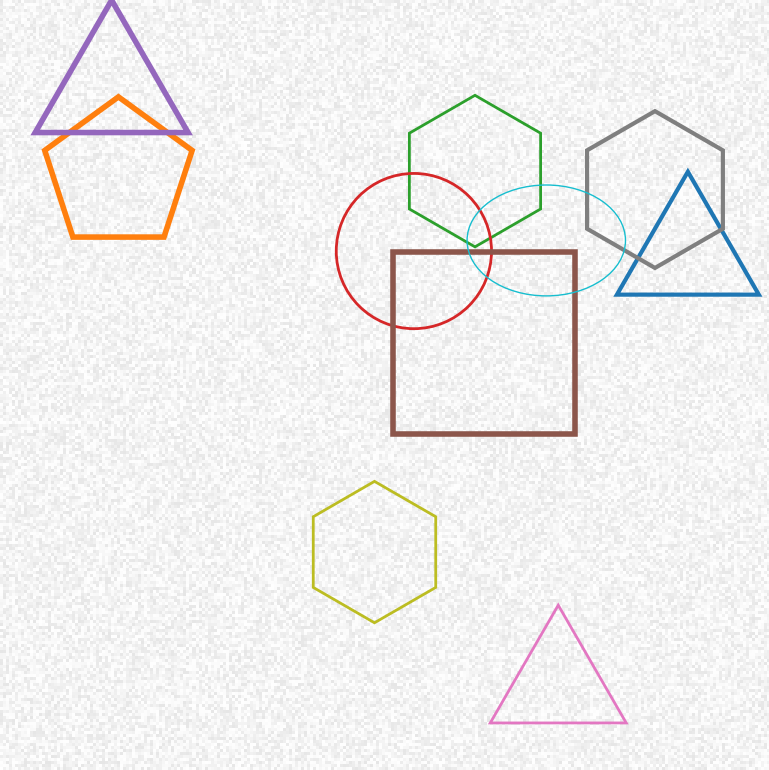[{"shape": "triangle", "thickness": 1.5, "radius": 0.53, "center": [0.893, 0.671]}, {"shape": "pentagon", "thickness": 2, "radius": 0.5, "center": [0.154, 0.774]}, {"shape": "hexagon", "thickness": 1, "radius": 0.49, "center": [0.617, 0.778]}, {"shape": "circle", "thickness": 1, "radius": 0.5, "center": [0.538, 0.674]}, {"shape": "triangle", "thickness": 2, "radius": 0.57, "center": [0.145, 0.885]}, {"shape": "square", "thickness": 2, "radius": 0.59, "center": [0.629, 0.555]}, {"shape": "triangle", "thickness": 1, "radius": 0.51, "center": [0.725, 0.112]}, {"shape": "hexagon", "thickness": 1.5, "radius": 0.51, "center": [0.851, 0.754]}, {"shape": "hexagon", "thickness": 1, "radius": 0.46, "center": [0.486, 0.283]}, {"shape": "oval", "thickness": 0.5, "radius": 0.51, "center": [0.709, 0.688]}]